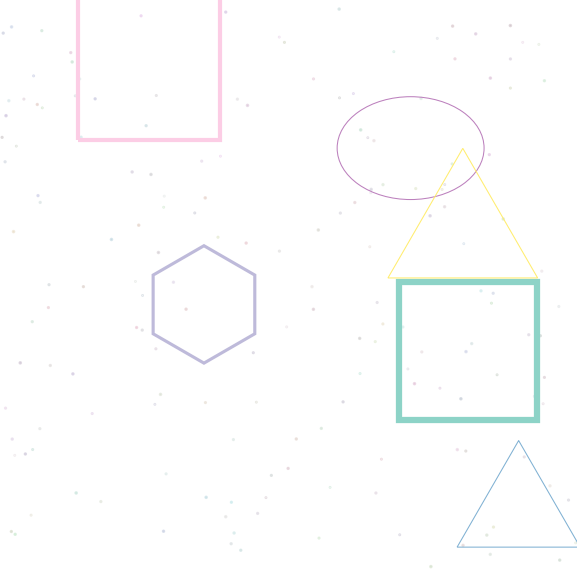[{"shape": "square", "thickness": 3, "radius": 0.6, "center": [0.811, 0.392]}, {"shape": "hexagon", "thickness": 1.5, "radius": 0.51, "center": [0.353, 0.472]}, {"shape": "triangle", "thickness": 0.5, "radius": 0.62, "center": [0.898, 0.113]}, {"shape": "square", "thickness": 2, "radius": 0.61, "center": [0.258, 0.879]}, {"shape": "oval", "thickness": 0.5, "radius": 0.64, "center": [0.711, 0.743]}, {"shape": "triangle", "thickness": 0.5, "radius": 0.75, "center": [0.801, 0.593]}]